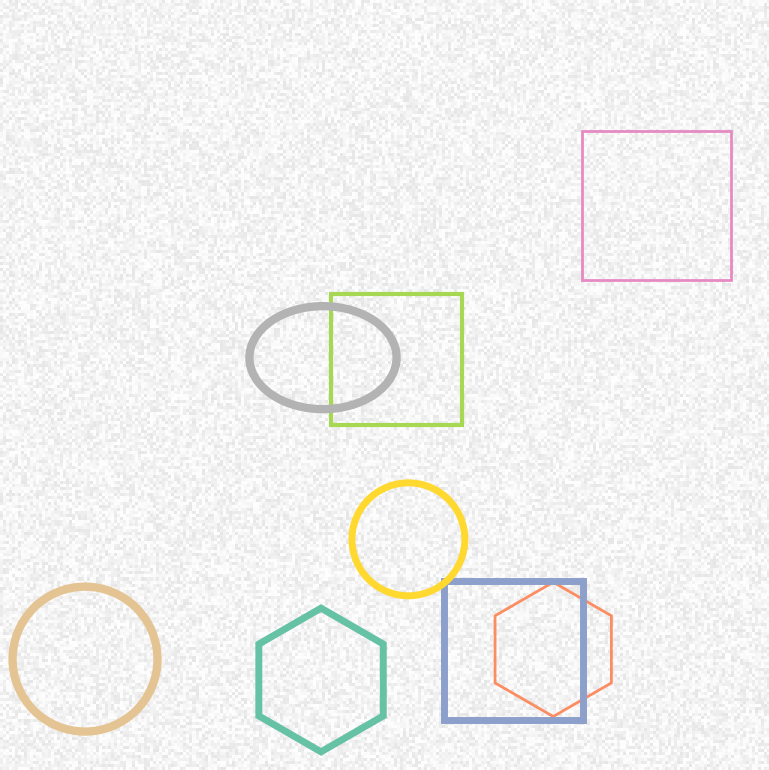[{"shape": "hexagon", "thickness": 2.5, "radius": 0.47, "center": [0.417, 0.117]}, {"shape": "hexagon", "thickness": 1, "radius": 0.44, "center": [0.718, 0.157]}, {"shape": "square", "thickness": 2.5, "radius": 0.45, "center": [0.667, 0.155]}, {"shape": "square", "thickness": 1, "radius": 0.48, "center": [0.853, 0.734]}, {"shape": "square", "thickness": 1.5, "radius": 0.43, "center": [0.515, 0.533]}, {"shape": "circle", "thickness": 2.5, "radius": 0.37, "center": [0.53, 0.3]}, {"shape": "circle", "thickness": 3, "radius": 0.47, "center": [0.11, 0.144]}, {"shape": "oval", "thickness": 3, "radius": 0.48, "center": [0.419, 0.536]}]